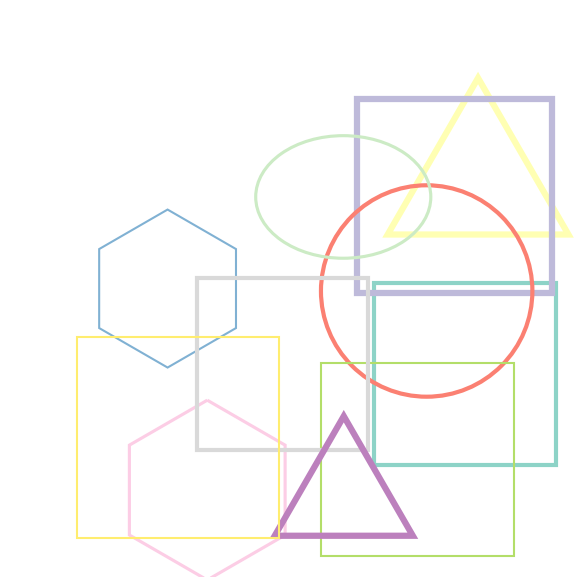[{"shape": "square", "thickness": 2, "radius": 0.79, "center": [0.805, 0.351]}, {"shape": "triangle", "thickness": 3, "radius": 0.9, "center": [0.828, 0.683]}, {"shape": "square", "thickness": 3, "radius": 0.84, "center": [0.787, 0.66]}, {"shape": "circle", "thickness": 2, "radius": 0.92, "center": [0.739, 0.495]}, {"shape": "hexagon", "thickness": 1, "radius": 0.68, "center": [0.29, 0.499]}, {"shape": "square", "thickness": 1, "radius": 0.84, "center": [0.723, 0.204]}, {"shape": "hexagon", "thickness": 1.5, "radius": 0.78, "center": [0.359, 0.15]}, {"shape": "square", "thickness": 2, "radius": 0.74, "center": [0.489, 0.369]}, {"shape": "triangle", "thickness": 3, "radius": 0.69, "center": [0.595, 0.14]}, {"shape": "oval", "thickness": 1.5, "radius": 0.76, "center": [0.594, 0.658]}, {"shape": "square", "thickness": 1, "radius": 0.87, "center": [0.308, 0.242]}]